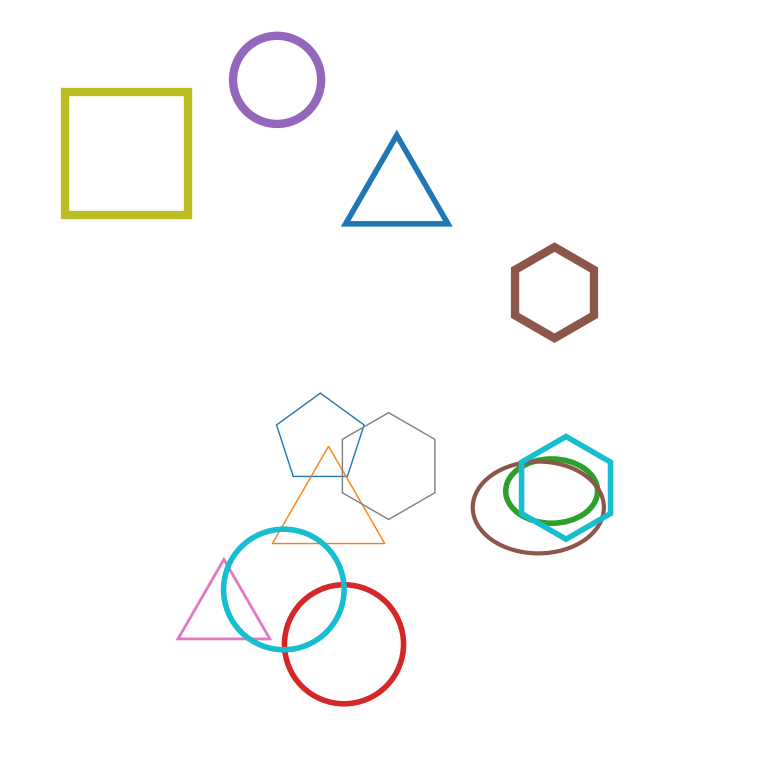[{"shape": "pentagon", "thickness": 0.5, "radius": 0.3, "center": [0.416, 0.43]}, {"shape": "triangle", "thickness": 2, "radius": 0.38, "center": [0.515, 0.748]}, {"shape": "triangle", "thickness": 0.5, "radius": 0.42, "center": [0.427, 0.336]}, {"shape": "oval", "thickness": 2, "radius": 0.3, "center": [0.716, 0.362]}, {"shape": "circle", "thickness": 2, "radius": 0.39, "center": [0.447, 0.163]}, {"shape": "circle", "thickness": 3, "radius": 0.29, "center": [0.36, 0.896]}, {"shape": "hexagon", "thickness": 3, "radius": 0.3, "center": [0.72, 0.62]}, {"shape": "oval", "thickness": 1.5, "radius": 0.43, "center": [0.699, 0.341]}, {"shape": "triangle", "thickness": 1, "radius": 0.34, "center": [0.291, 0.205]}, {"shape": "hexagon", "thickness": 0.5, "radius": 0.35, "center": [0.505, 0.395]}, {"shape": "square", "thickness": 3, "radius": 0.4, "center": [0.164, 0.801]}, {"shape": "circle", "thickness": 2, "radius": 0.39, "center": [0.369, 0.234]}, {"shape": "hexagon", "thickness": 2, "radius": 0.33, "center": [0.735, 0.366]}]